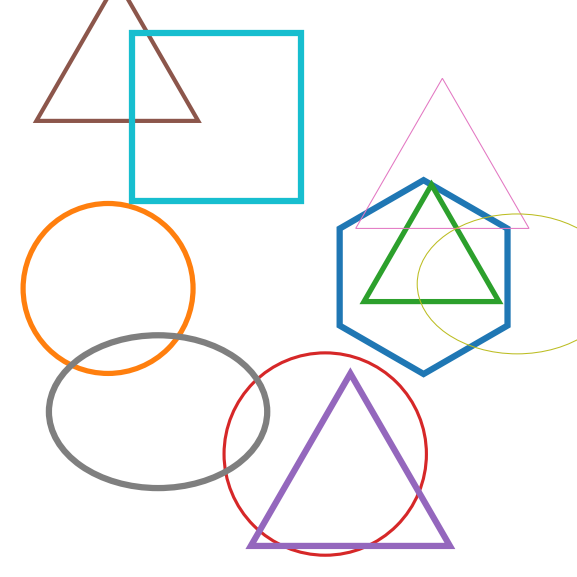[{"shape": "hexagon", "thickness": 3, "radius": 0.84, "center": [0.733, 0.519]}, {"shape": "circle", "thickness": 2.5, "radius": 0.74, "center": [0.187, 0.5]}, {"shape": "triangle", "thickness": 2.5, "radius": 0.67, "center": [0.747, 0.544]}, {"shape": "circle", "thickness": 1.5, "radius": 0.88, "center": [0.563, 0.213]}, {"shape": "triangle", "thickness": 3, "radius": 1.0, "center": [0.607, 0.153]}, {"shape": "triangle", "thickness": 2, "radius": 0.81, "center": [0.203, 0.871]}, {"shape": "triangle", "thickness": 0.5, "radius": 0.87, "center": [0.766, 0.69]}, {"shape": "oval", "thickness": 3, "radius": 0.95, "center": [0.274, 0.286]}, {"shape": "oval", "thickness": 0.5, "radius": 0.87, "center": [0.895, 0.508]}, {"shape": "square", "thickness": 3, "radius": 0.73, "center": [0.375, 0.796]}]